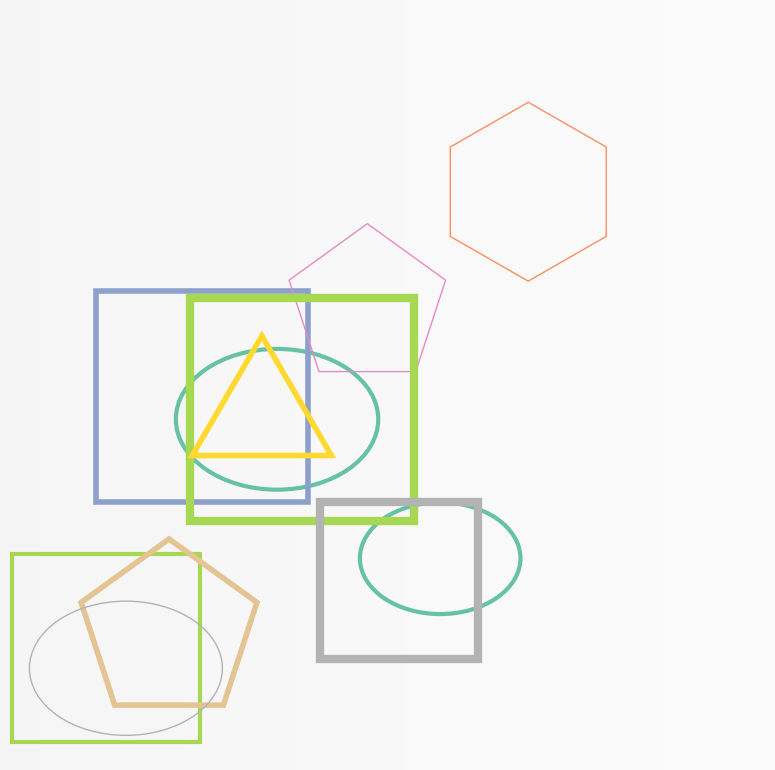[{"shape": "oval", "thickness": 1.5, "radius": 0.65, "center": [0.357, 0.455]}, {"shape": "oval", "thickness": 1.5, "radius": 0.52, "center": [0.568, 0.275]}, {"shape": "hexagon", "thickness": 0.5, "radius": 0.58, "center": [0.682, 0.751]}, {"shape": "square", "thickness": 2, "radius": 0.68, "center": [0.261, 0.485]}, {"shape": "pentagon", "thickness": 0.5, "radius": 0.53, "center": [0.474, 0.603]}, {"shape": "square", "thickness": 3, "radius": 0.72, "center": [0.389, 0.468]}, {"shape": "square", "thickness": 1.5, "radius": 0.61, "center": [0.137, 0.158]}, {"shape": "triangle", "thickness": 2, "radius": 0.52, "center": [0.338, 0.46]}, {"shape": "pentagon", "thickness": 2, "radius": 0.6, "center": [0.218, 0.181]}, {"shape": "oval", "thickness": 0.5, "radius": 0.62, "center": [0.162, 0.132]}, {"shape": "square", "thickness": 3, "radius": 0.51, "center": [0.515, 0.246]}]